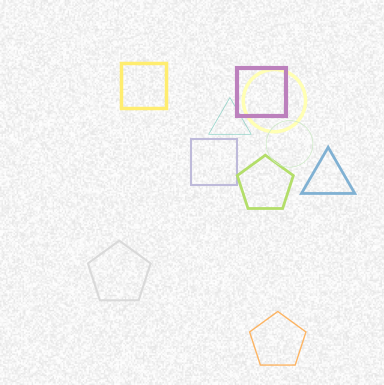[{"shape": "triangle", "thickness": 0.5, "radius": 0.32, "center": [0.597, 0.683]}, {"shape": "circle", "thickness": 2.5, "radius": 0.4, "center": [0.713, 0.739]}, {"shape": "square", "thickness": 1.5, "radius": 0.3, "center": [0.557, 0.58]}, {"shape": "triangle", "thickness": 2, "radius": 0.4, "center": [0.852, 0.537]}, {"shape": "pentagon", "thickness": 1, "radius": 0.38, "center": [0.722, 0.114]}, {"shape": "pentagon", "thickness": 2, "radius": 0.38, "center": [0.689, 0.52]}, {"shape": "pentagon", "thickness": 1.5, "radius": 0.43, "center": [0.31, 0.289]}, {"shape": "square", "thickness": 3, "radius": 0.32, "center": [0.68, 0.761]}, {"shape": "circle", "thickness": 0.5, "radius": 0.3, "center": [0.752, 0.626]}, {"shape": "square", "thickness": 2.5, "radius": 0.29, "center": [0.372, 0.777]}]